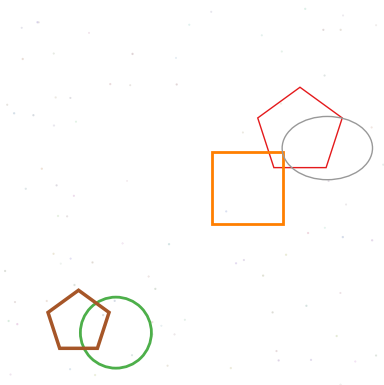[{"shape": "pentagon", "thickness": 1, "radius": 0.58, "center": [0.779, 0.658]}, {"shape": "circle", "thickness": 2, "radius": 0.46, "center": [0.301, 0.136]}, {"shape": "square", "thickness": 2, "radius": 0.46, "center": [0.643, 0.512]}, {"shape": "pentagon", "thickness": 2.5, "radius": 0.42, "center": [0.204, 0.163]}, {"shape": "oval", "thickness": 1, "radius": 0.59, "center": [0.85, 0.615]}]